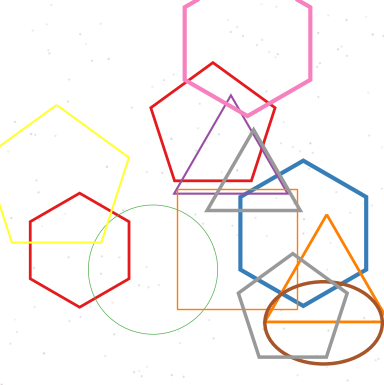[{"shape": "pentagon", "thickness": 2, "radius": 0.85, "center": [0.553, 0.668]}, {"shape": "hexagon", "thickness": 2, "radius": 0.74, "center": [0.207, 0.35]}, {"shape": "hexagon", "thickness": 3, "radius": 0.94, "center": [0.788, 0.394]}, {"shape": "circle", "thickness": 0.5, "radius": 0.84, "center": [0.397, 0.3]}, {"shape": "triangle", "thickness": 1.5, "radius": 0.85, "center": [0.6, 0.582]}, {"shape": "square", "thickness": 1, "radius": 0.78, "center": [0.616, 0.352]}, {"shape": "triangle", "thickness": 2, "radius": 0.93, "center": [0.849, 0.257]}, {"shape": "pentagon", "thickness": 1.5, "radius": 0.99, "center": [0.147, 0.53]}, {"shape": "oval", "thickness": 2.5, "radius": 0.76, "center": [0.841, 0.161]}, {"shape": "hexagon", "thickness": 3, "radius": 0.94, "center": [0.643, 0.887]}, {"shape": "pentagon", "thickness": 2.5, "radius": 0.74, "center": [0.76, 0.193]}, {"shape": "triangle", "thickness": 2.5, "radius": 0.7, "center": [0.659, 0.523]}]